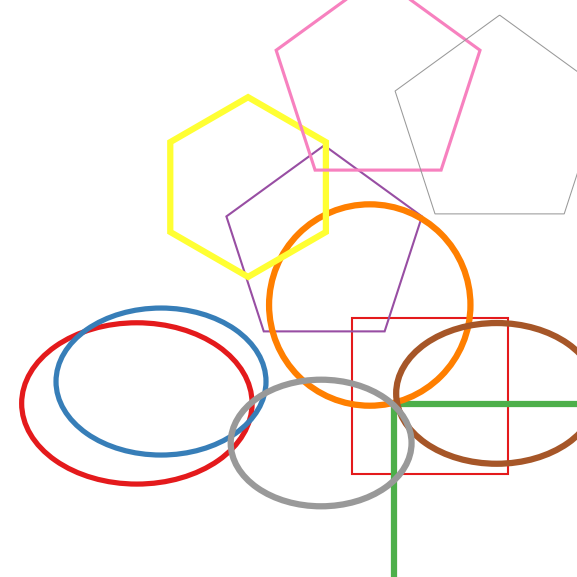[{"shape": "oval", "thickness": 2.5, "radius": 1.0, "center": [0.237, 0.301]}, {"shape": "square", "thickness": 1, "radius": 0.68, "center": [0.745, 0.313]}, {"shape": "oval", "thickness": 2.5, "radius": 0.91, "center": [0.279, 0.338]}, {"shape": "square", "thickness": 3, "radius": 0.8, "center": [0.843, 0.139]}, {"shape": "pentagon", "thickness": 1, "radius": 0.89, "center": [0.561, 0.569]}, {"shape": "circle", "thickness": 3, "radius": 0.87, "center": [0.64, 0.471]}, {"shape": "hexagon", "thickness": 3, "radius": 0.78, "center": [0.43, 0.675]}, {"shape": "oval", "thickness": 3, "radius": 0.87, "center": [0.86, 0.318]}, {"shape": "pentagon", "thickness": 1.5, "radius": 0.93, "center": [0.655, 0.855]}, {"shape": "pentagon", "thickness": 0.5, "radius": 0.95, "center": [0.865, 0.783]}, {"shape": "oval", "thickness": 3, "radius": 0.78, "center": [0.556, 0.232]}]